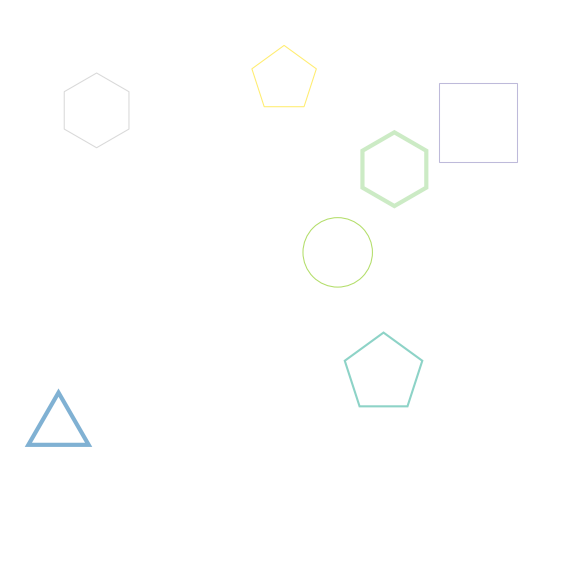[{"shape": "pentagon", "thickness": 1, "radius": 0.35, "center": [0.664, 0.353]}, {"shape": "square", "thickness": 0.5, "radius": 0.34, "center": [0.828, 0.787]}, {"shape": "triangle", "thickness": 2, "radius": 0.3, "center": [0.101, 0.259]}, {"shape": "circle", "thickness": 0.5, "radius": 0.3, "center": [0.585, 0.562]}, {"shape": "hexagon", "thickness": 0.5, "radius": 0.32, "center": [0.167, 0.808]}, {"shape": "hexagon", "thickness": 2, "radius": 0.32, "center": [0.683, 0.706]}, {"shape": "pentagon", "thickness": 0.5, "radius": 0.29, "center": [0.492, 0.862]}]